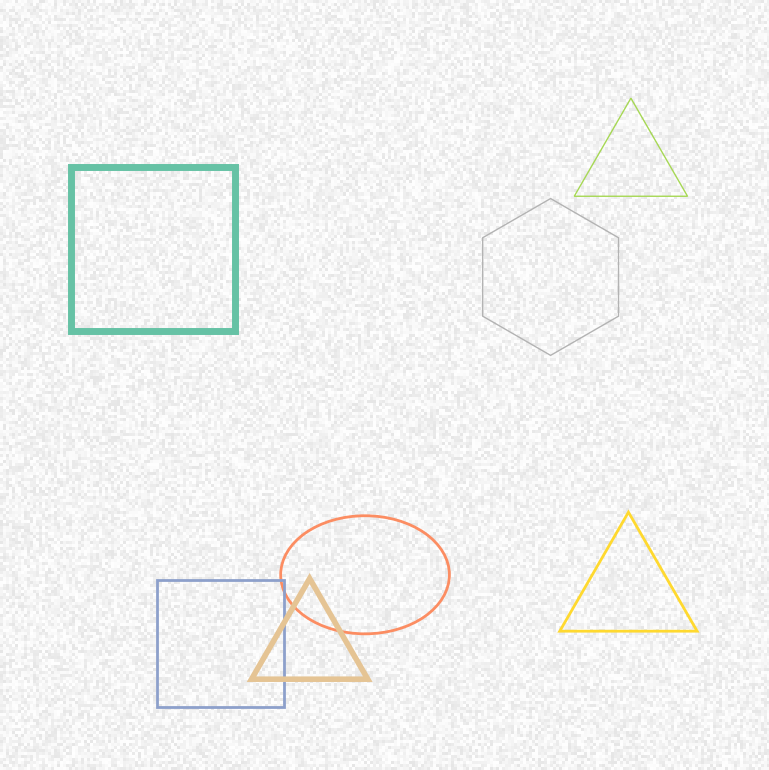[{"shape": "square", "thickness": 2.5, "radius": 0.53, "center": [0.199, 0.677]}, {"shape": "oval", "thickness": 1, "radius": 0.55, "center": [0.474, 0.254]}, {"shape": "square", "thickness": 1, "radius": 0.41, "center": [0.286, 0.164]}, {"shape": "triangle", "thickness": 0.5, "radius": 0.42, "center": [0.819, 0.788]}, {"shape": "triangle", "thickness": 1, "radius": 0.52, "center": [0.816, 0.232]}, {"shape": "triangle", "thickness": 2, "radius": 0.44, "center": [0.402, 0.162]}, {"shape": "hexagon", "thickness": 0.5, "radius": 0.51, "center": [0.715, 0.64]}]